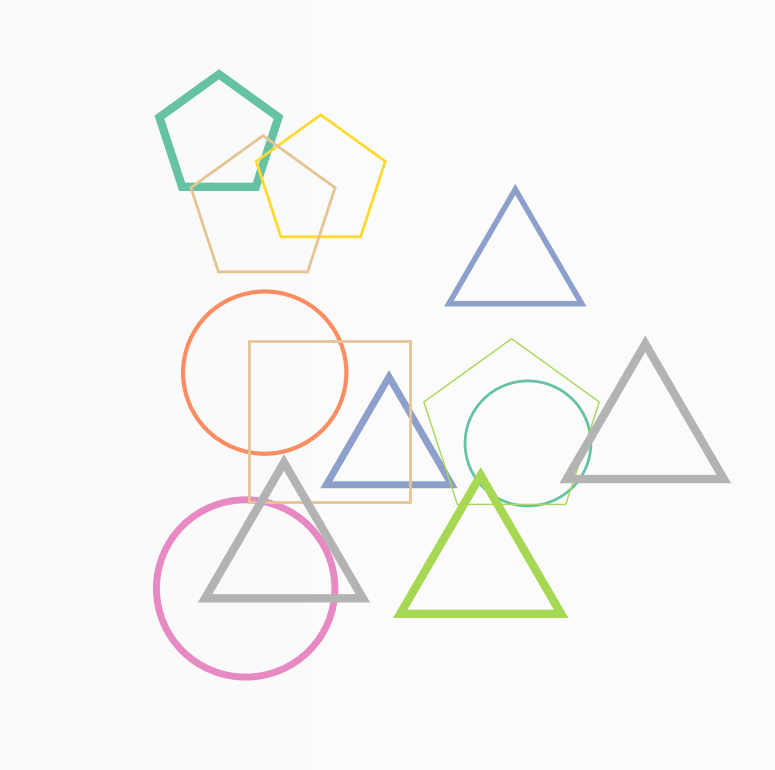[{"shape": "circle", "thickness": 1, "radius": 0.41, "center": [0.681, 0.424]}, {"shape": "pentagon", "thickness": 3, "radius": 0.4, "center": [0.283, 0.823]}, {"shape": "circle", "thickness": 1.5, "radius": 0.53, "center": [0.342, 0.516]}, {"shape": "triangle", "thickness": 2, "radius": 0.49, "center": [0.665, 0.655]}, {"shape": "triangle", "thickness": 2.5, "radius": 0.47, "center": [0.502, 0.417]}, {"shape": "circle", "thickness": 2.5, "radius": 0.58, "center": [0.317, 0.236]}, {"shape": "triangle", "thickness": 3, "radius": 0.6, "center": [0.62, 0.263]}, {"shape": "pentagon", "thickness": 0.5, "radius": 0.59, "center": [0.66, 0.441]}, {"shape": "pentagon", "thickness": 1, "radius": 0.44, "center": [0.414, 0.763]}, {"shape": "square", "thickness": 1, "radius": 0.52, "center": [0.425, 0.452]}, {"shape": "pentagon", "thickness": 1, "radius": 0.49, "center": [0.339, 0.726]}, {"shape": "triangle", "thickness": 3, "radius": 0.59, "center": [0.833, 0.436]}, {"shape": "triangle", "thickness": 3, "radius": 0.59, "center": [0.366, 0.282]}]